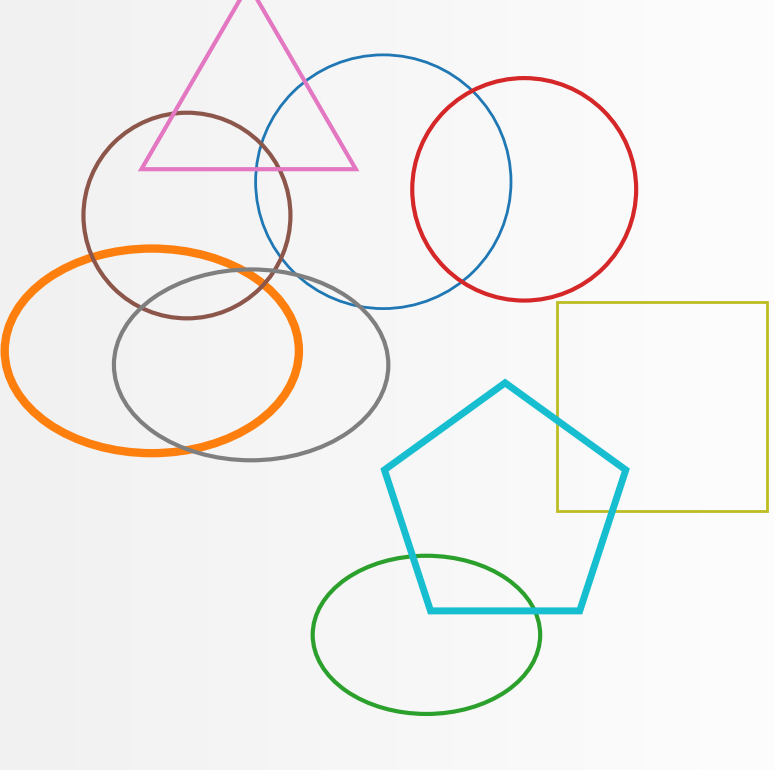[{"shape": "circle", "thickness": 1, "radius": 0.82, "center": [0.495, 0.764]}, {"shape": "oval", "thickness": 3, "radius": 0.95, "center": [0.196, 0.544]}, {"shape": "oval", "thickness": 1.5, "radius": 0.73, "center": [0.55, 0.176]}, {"shape": "circle", "thickness": 1.5, "radius": 0.72, "center": [0.676, 0.754]}, {"shape": "circle", "thickness": 1.5, "radius": 0.67, "center": [0.241, 0.72]}, {"shape": "triangle", "thickness": 1.5, "radius": 0.8, "center": [0.321, 0.86]}, {"shape": "oval", "thickness": 1.5, "radius": 0.89, "center": [0.324, 0.526]}, {"shape": "square", "thickness": 1, "radius": 0.68, "center": [0.855, 0.472]}, {"shape": "pentagon", "thickness": 2.5, "radius": 0.82, "center": [0.652, 0.339]}]